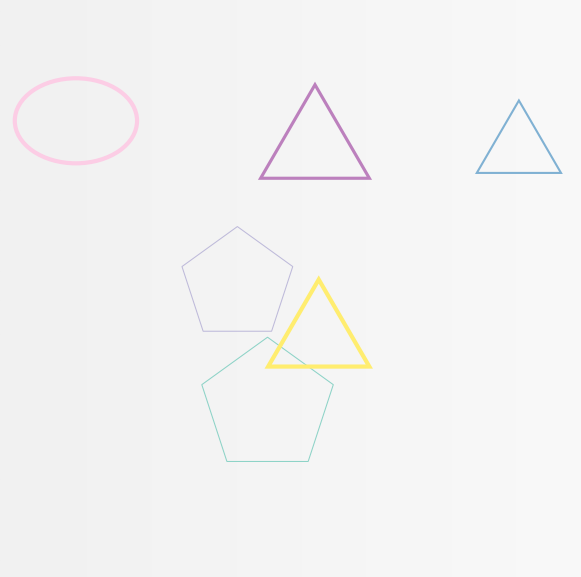[{"shape": "pentagon", "thickness": 0.5, "radius": 0.59, "center": [0.46, 0.296]}, {"shape": "pentagon", "thickness": 0.5, "radius": 0.5, "center": [0.408, 0.507]}, {"shape": "triangle", "thickness": 1, "radius": 0.42, "center": [0.893, 0.742]}, {"shape": "oval", "thickness": 2, "radius": 0.53, "center": [0.131, 0.79]}, {"shape": "triangle", "thickness": 1.5, "radius": 0.54, "center": [0.542, 0.744]}, {"shape": "triangle", "thickness": 2, "radius": 0.5, "center": [0.548, 0.415]}]